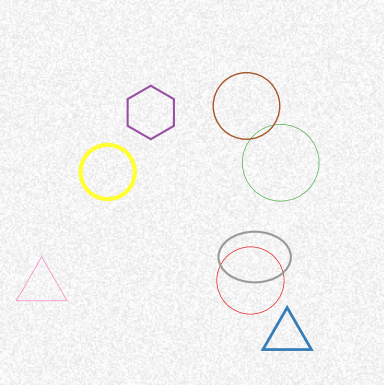[{"shape": "circle", "thickness": 0.5, "radius": 0.44, "center": [0.65, 0.271]}, {"shape": "triangle", "thickness": 2, "radius": 0.36, "center": [0.746, 0.128]}, {"shape": "circle", "thickness": 0.5, "radius": 0.5, "center": [0.729, 0.577]}, {"shape": "hexagon", "thickness": 1.5, "radius": 0.35, "center": [0.392, 0.708]}, {"shape": "circle", "thickness": 3, "radius": 0.35, "center": [0.28, 0.553]}, {"shape": "circle", "thickness": 1, "radius": 0.43, "center": [0.64, 0.725]}, {"shape": "triangle", "thickness": 0.5, "radius": 0.38, "center": [0.108, 0.257]}, {"shape": "oval", "thickness": 1.5, "radius": 0.47, "center": [0.661, 0.332]}]